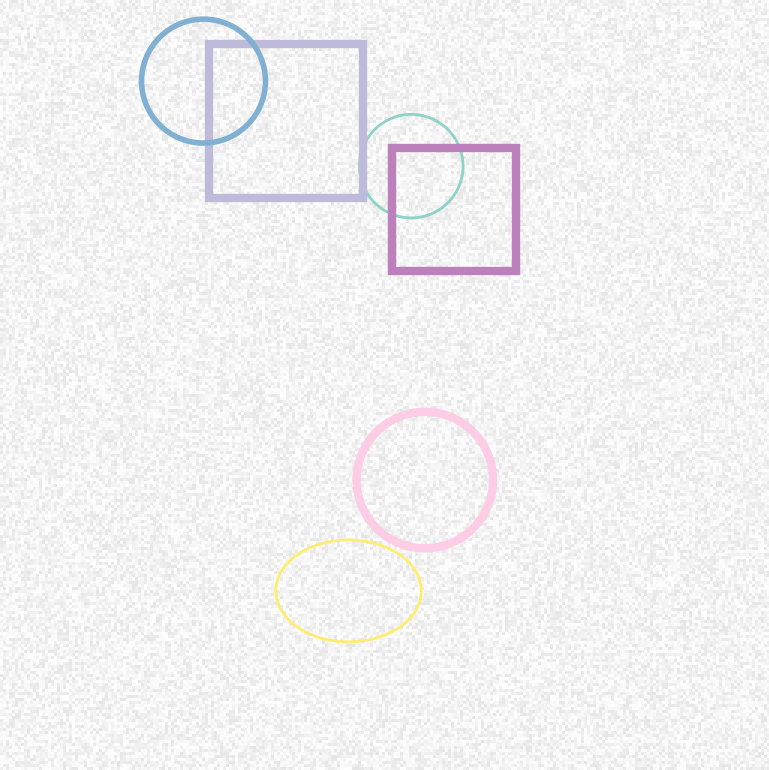[{"shape": "circle", "thickness": 1, "radius": 0.34, "center": [0.534, 0.784]}, {"shape": "square", "thickness": 3, "radius": 0.5, "center": [0.372, 0.842]}, {"shape": "circle", "thickness": 2, "radius": 0.4, "center": [0.264, 0.895]}, {"shape": "circle", "thickness": 3, "radius": 0.44, "center": [0.552, 0.377]}, {"shape": "square", "thickness": 3, "radius": 0.4, "center": [0.59, 0.728]}, {"shape": "oval", "thickness": 1, "radius": 0.47, "center": [0.453, 0.233]}]